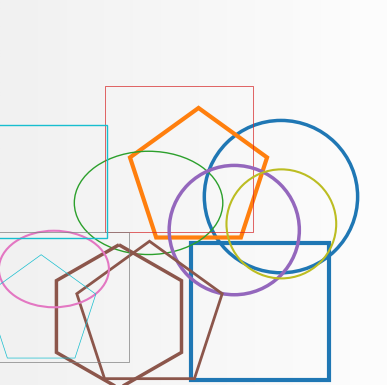[{"shape": "circle", "thickness": 2.5, "radius": 0.99, "center": [0.725, 0.489]}, {"shape": "square", "thickness": 3, "radius": 0.89, "center": [0.67, 0.191]}, {"shape": "pentagon", "thickness": 3, "radius": 0.93, "center": [0.512, 0.534]}, {"shape": "oval", "thickness": 1, "radius": 0.96, "center": [0.383, 0.473]}, {"shape": "square", "thickness": 0.5, "radius": 0.95, "center": [0.462, 0.588]}, {"shape": "circle", "thickness": 2.5, "radius": 0.84, "center": [0.605, 0.402]}, {"shape": "pentagon", "thickness": 2, "radius": 0.99, "center": [0.386, 0.176]}, {"shape": "hexagon", "thickness": 2.5, "radius": 0.93, "center": [0.307, 0.178]}, {"shape": "oval", "thickness": 1.5, "radius": 0.71, "center": [0.139, 0.301]}, {"shape": "square", "thickness": 0.5, "radius": 0.85, "center": [0.164, 0.229]}, {"shape": "circle", "thickness": 1.5, "radius": 0.71, "center": [0.726, 0.418]}, {"shape": "pentagon", "thickness": 0.5, "radius": 0.74, "center": [0.106, 0.19]}, {"shape": "square", "thickness": 1, "radius": 0.73, "center": [0.129, 0.529]}]